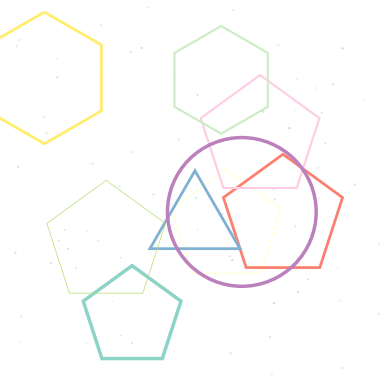[{"shape": "pentagon", "thickness": 2.5, "radius": 0.67, "center": [0.343, 0.177]}, {"shape": "pentagon", "thickness": 0.5, "radius": 0.75, "center": [0.587, 0.411]}, {"shape": "pentagon", "thickness": 2, "radius": 0.81, "center": [0.735, 0.437]}, {"shape": "triangle", "thickness": 2, "radius": 0.68, "center": [0.506, 0.422]}, {"shape": "pentagon", "thickness": 0.5, "radius": 0.81, "center": [0.276, 0.37]}, {"shape": "pentagon", "thickness": 1.5, "radius": 0.81, "center": [0.675, 0.643]}, {"shape": "circle", "thickness": 2.5, "radius": 0.97, "center": [0.628, 0.45]}, {"shape": "hexagon", "thickness": 1.5, "radius": 0.7, "center": [0.574, 0.793]}, {"shape": "hexagon", "thickness": 2, "radius": 0.86, "center": [0.115, 0.798]}]